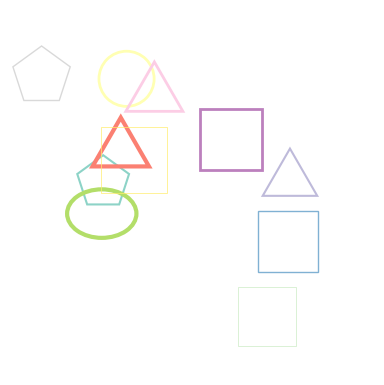[{"shape": "pentagon", "thickness": 1.5, "radius": 0.35, "center": [0.268, 0.526]}, {"shape": "circle", "thickness": 2, "radius": 0.36, "center": [0.329, 0.795]}, {"shape": "triangle", "thickness": 1.5, "radius": 0.41, "center": [0.753, 0.532]}, {"shape": "triangle", "thickness": 3, "radius": 0.42, "center": [0.314, 0.61]}, {"shape": "square", "thickness": 1, "radius": 0.39, "center": [0.748, 0.373]}, {"shape": "oval", "thickness": 3, "radius": 0.45, "center": [0.264, 0.445]}, {"shape": "triangle", "thickness": 2, "radius": 0.43, "center": [0.401, 0.754]}, {"shape": "pentagon", "thickness": 1, "radius": 0.39, "center": [0.108, 0.802]}, {"shape": "square", "thickness": 2, "radius": 0.4, "center": [0.6, 0.638]}, {"shape": "square", "thickness": 0.5, "radius": 0.38, "center": [0.694, 0.178]}, {"shape": "square", "thickness": 0.5, "radius": 0.43, "center": [0.348, 0.584]}]